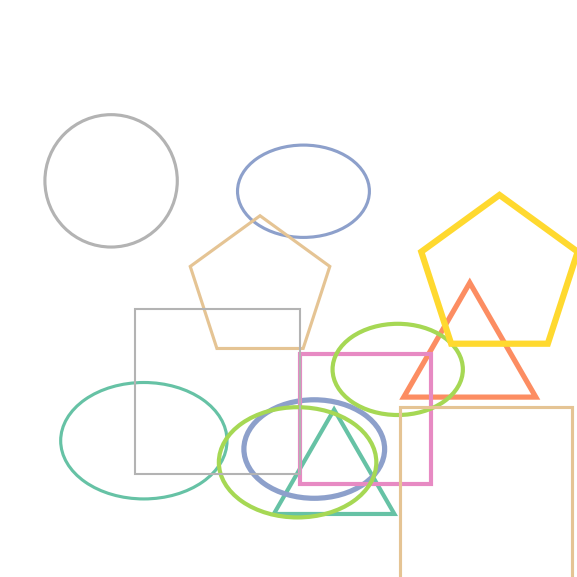[{"shape": "oval", "thickness": 1.5, "radius": 0.72, "center": [0.249, 0.236]}, {"shape": "triangle", "thickness": 2, "radius": 0.6, "center": [0.579, 0.169]}, {"shape": "triangle", "thickness": 2.5, "radius": 0.66, "center": [0.813, 0.378]}, {"shape": "oval", "thickness": 1.5, "radius": 0.57, "center": [0.525, 0.668]}, {"shape": "oval", "thickness": 2.5, "radius": 0.61, "center": [0.544, 0.222]}, {"shape": "square", "thickness": 2, "radius": 0.56, "center": [0.633, 0.274]}, {"shape": "oval", "thickness": 2, "radius": 0.68, "center": [0.515, 0.199]}, {"shape": "oval", "thickness": 2, "radius": 0.56, "center": [0.689, 0.359]}, {"shape": "pentagon", "thickness": 3, "radius": 0.71, "center": [0.865, 0.519]}, {"shape": "pentagon", "thickness": 1.5, "radius": 0.64, "center": [0.45, 0.498]}, {"shape": "square", "thickness": 1.5, "radius": 0.75, "center": [0.842, 0.144]}, {"shape": "square", "thickness": 1, "radius": 0.71, "center": [0.376, 0.321]}, {"shape": "circle", "thickness": 1.5, "radius": 0.57, "center": [0.192, 0.686]}]